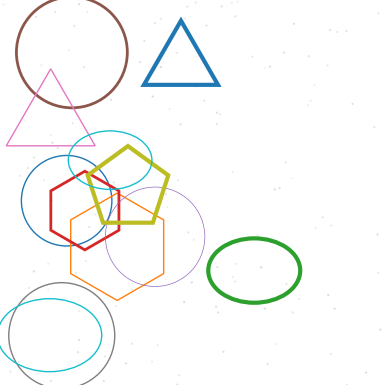[{"shape": "circle", "thickness": 1, "radius": 0.59, "center": [0.173, 0.479]}, {"shape": "triangle", "thickness": 3, "radius": 0.56, "center": [0.47, 0.835]}, {"shape": "hexagon", "thickness": 1, "radius": 0.7, "center": [0.304, 0.359]}, {"shape": "oval", "thickness": 3, "radius": 0.6, "center": [0.66, 0.297]}, {"shape": "hexagon", "thickness": 2, "radius": 0.51, "center": [0.22, 0.453]}, {"shape": "circle", "thickness": 0.5, "radius": 0.65, "center": [0.403, 0.385]}, {"shape": "circle", "thickness": 2, "radius": 0.72, "center": [0.187, 0.864]}, {"shape": "triangle", "thickness": 1, "radius": 0.67, "center": [0.132, 0.688]}, {"shape": "circle", "thickness": 1, "radius": 0.69, "center": [0.16, 0.128]}, {"shape": "pentagon", "thickness": 3, "radius": 0.55, "center": [0.332, 0.511]}, {"shape": "oval", "thickness": 1, "radius": 0.68, "center": [0.129, 0.129]}, {"shape": "oval", "thickness": 1, "radius": 0.54, "center": [0.286, 0.584]}]